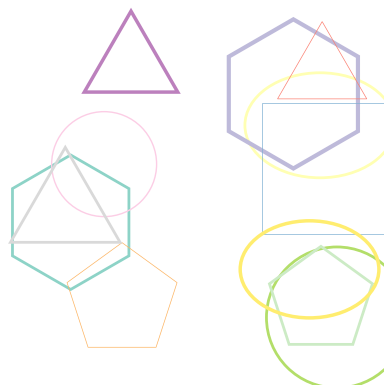[{"shape": "hexagon", "thickness": 2, "radius": 0.87, "center": [0.184, 0.423]}, {"shape": "oval", "thickness": 2, "radius": 0.97, "center": [0.831, 0.675]}, {"shape": "hexagon", "thickness": 3, "radius": 0.97, "center": [0.762, 0.756]}, {"shape": "triangle", "thickness": 0.5, "radius": 0.67, "center": [0.837, 0.81]}, {"shape": "square", "thickness": 0.5, "radius": 0.85, "center": [0.85, 0.562]}, {"shape": "pentagon", "thickness": 0.5, "radius": 0.75, "center": [0.317, 0.22]}, {"shape": "circle", "thickness": 2, "radius": 0.92, "center": [0.875, 0.175]}, {"shape": "circle", "thickness": 1, "radius": 0.68, "center": [0.27, 0.574]}, {"shape": "triangle", "thickness": 2, "radius": 0.82, "center": [0.17, 0.453]}, {"shape": "triangle", "thickness": 2.5, "radius": 0.7, "center": [0.34, 0.831]}, {"shape": "pentagon", "thickness": 2, "radius": 0.7, "center": [0.834, 0.219]}, {"shape": "oval", "thickness": 2.5, "radius": 0.9, "center": [0.804, 0.3]}]